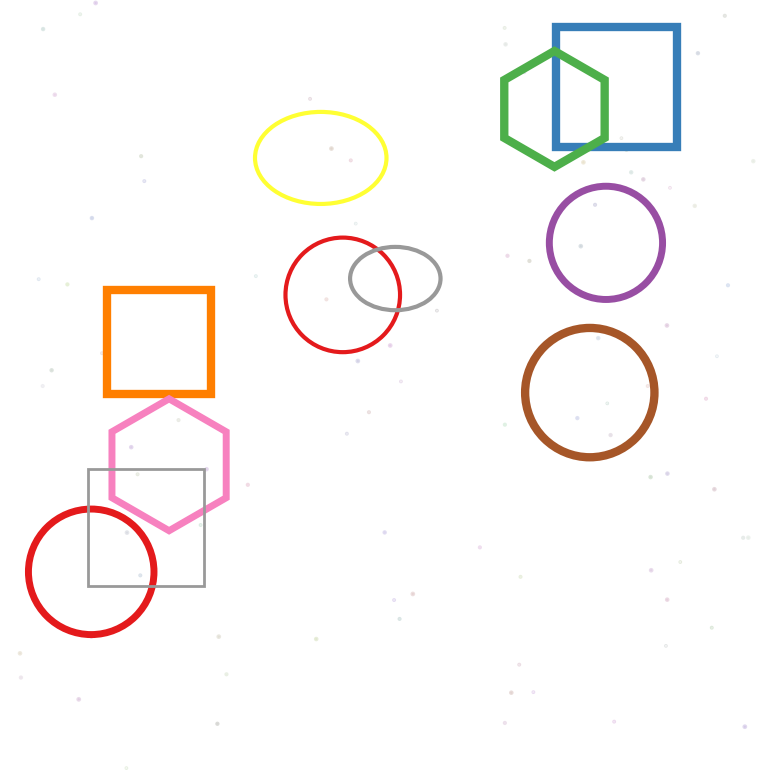[{"shape": "circle", "thickness": 2.5, "radius": 0.41, "center": [0.118, 0.257]}, {"shape": "circle", "thickness": 1.5, "radius": 0.37, "center": [0.445, 0.617]}, {"shape": "square", "thickness": 3, "radius": 0.39, "center": [0.801, 0.887]}, {"shape": "hexagon", "thickness": 3, "radius": 0.38, "center": [0.72, 0.859]}, {"shape": "circle", "thickness": 2.5, "radius": 0.37, "center": [0.787, 0.685]}, {"shape": "square", "thickness": 3, "radius": 0.34, "center": [0.207, 0.555]}, {"shape": "oval", "thickness": 1.5, "radius": 0.43, "center": [0.417, 0.795]}, {"shape": "circle", "thickness": 3, "radius": 0.42, "center": [0.766, 0.49]}, {"shape": "hexagon", "thickness": 2.5, "radius": 0.43, "center": [0.22, 0.396]}, {"shape": "oval", "thickness": 1.5, "radius": 0.29, "center": [0.513, 0.638]}, {"shape": "square", "thickness": 1, "radius": 0.38, "center": [0.189, 0.315]}]